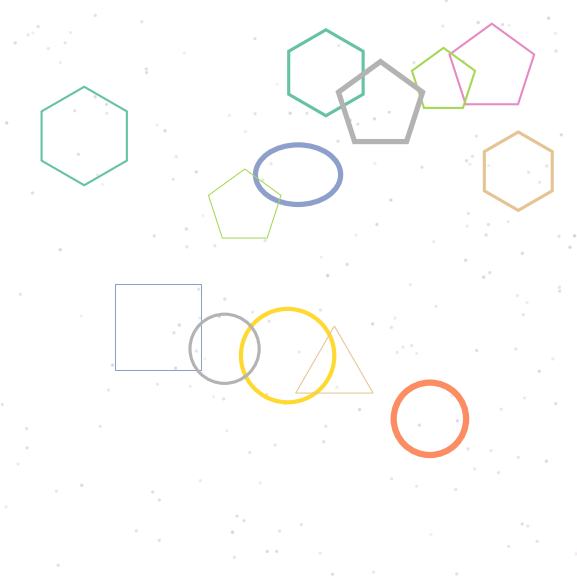[{"shape": "hexagon", "thickness": 1.5, "radius": 0.37, "center": [0.564, 0.873]}, {"shape": "hexagon", "thickness": 1, "radius": 0.43, "center": [0.146, 0.764]}, {"shape": "circle", "thickness": 3, "radius": 0.31, "center": [0.744, 0.274]}, {"shape": "oval", "thickness": 2.5, "radius": 0.37, "center": [0.516, 0.697]}, {"shape": "square", "thickness": 0.5, "radius": 0.37, "center": [0.274, 0.433]}, {"shape": "pentagon", "thickness": 1, "radius": 0.39, "center": [0.852, 0.881]}, {"shape": "pentagon", "thickness": 0.5, "radius": 0.33, "center": [0.424, 0.64]}, {"shape": "pentagon", "thickness": 1, "radius": 0.29, "center": [0.768, 0.859]}, {"shape": "circle", "thickness": 2, "radius": 0.4, "center": [0.498, 0.383]}, {"shape": "hexagon", "thickness": 1.5, "radius": 0.34, "center": [0.897, 0.703]}, {"shape": "triangle", "thickness": 0.5, "radius": 0.39, "center": [0.579, 0.357]}, {"shape": "circle", "thickness": 1.5, "radius": 0.3, "center": [0.389, 0.395]}, {"shape": "pentagon", "thickness": 2.5, "radius": 0.38, "center": [0.659, 0.816]}]